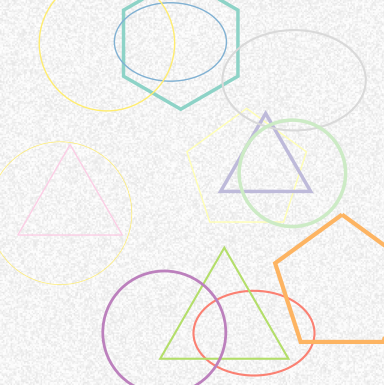[{"shape": "hexagon", "thickness": 2.5, "radius": 0.86, "center": [0.469, 0.888]}, {"shape": "pentagon", "thickness": 1, "radius": 0.82, "center": [0.641, 0.555]}, {"shape": "triangle", "thickness": 2.5, "radius": 0.68, "center": [0.69, 0.57]}, {"shape": "oval", "thickness": 1.5, "radius": 0.79, "center": [0.66, 0.135]}, {"shape": "oval", "thickness": 1, "radius": 0.73, "center": [0.443, 0.891]}, {"shape": "pentagon", "thickness": 3, "radius": 0.91, "center": [0.888, 0.26]}, {"shape": "triangle", "thickness": 1.5, "radius": 0.96, "center": [0.583, 0.164]}, {"shape": "triangle", "thickness": 1, "radius": 0.78, "center": [0.182, 0.468]}, {"shape": "oval", "thickness": 1.5, "radius": 0.93, "center": [0.764, 0.791]}, {"shape": "circle", "thickness": 2, "radius": 0.8, "center": [0.427, 0.136]}, {"shape": "circle", "thickness": 2.5, "radius": 0.69, "center": [0.759, 0.55]}, {"shape": "circle", "thickness": 0.5, "radius": 0.93, "center": [0.157, 0.446]}, {"shape": "circle", "thickness": 1, "radius": 0.88, "center": [0.278, 0.888]}]